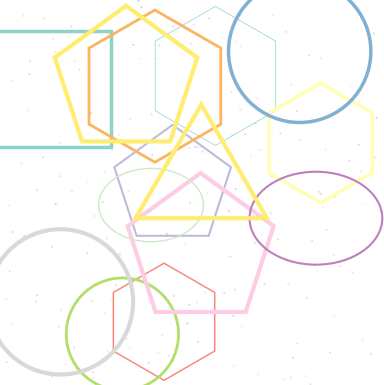[{"shape": "hexagon", "thickness": 0.5, "radius": 0.9, "center": [0.56, 0.803]}, {"shape": "square", "thickness": 2.5, "radius": 0.75, "center": [0.137, 0.769]}, {"shape": "hexagon", "thickness": 2.5, "radius": 0.78, "center": [0.833, 0.629]}, {"shape": "pentagon", "thickness": 1.5, "radius": 0.8, "center": [0.448, 0.516]}, {"shape": "hexagon", "thickness": 1, "radius": 0.76, "center": [0.426, 0.164]}, {"shape": "circle", "thickness": 2.5, "radius": 0.92, "center": [0.778, 0.867]}, {"shape": "hexagon", "thickness": 2, "radius": 0.99, "center": [0.402, 0.776]}, {"shape": "circle", "thickness": 2, "radius": 0.73, "center": [0.318, 0.132]}, {"shape": "pentagon", "thickness": 3, "radius": 1.0, "center": [0.521, 0.351]}, {"shape": "circle", "thickness": 3, "radius": 0.94, "center": [0.157, 0.216]}, {"shape": "oval", "thickness": 1.5, "radius": 0.86, "center": [0.821, 0.433]}, {"shape": "oval", "thickness": 1, "radius": 0.68, "center": [0.392, 0.467]}, {"shape": "triangle", "thickness": 3, "radius": 0.98, "center": [0.523, 0.532]}, {"shape": "pentagon", "thickness": 3, "radius": 0.97, "center": [0.327, 0.79]}]